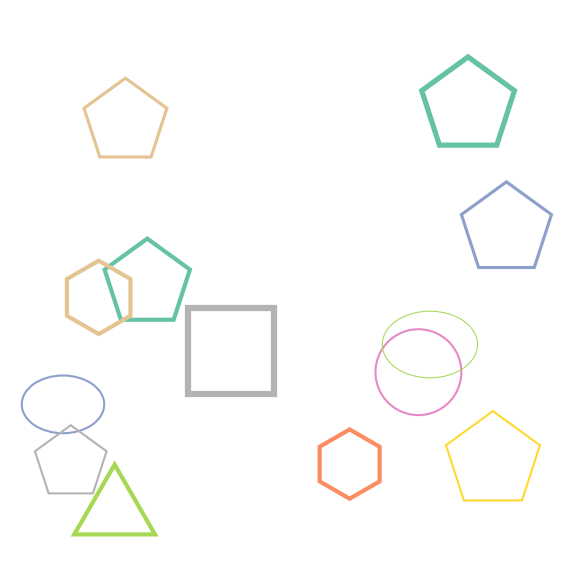[{"shape": "pentagon", "thickness": 2, "radius": 0.39, "center": [0.255, 0.508]}, {"shape": "pentagon", "thickness": 2.5, "radius": 0.42, "center": [0.811, 0.816]}, {"shape": "hexagon", "thickness": 2, "radius": 0.3, "center": [0.605, 0.196]}, {"shape": "pentagon", "thickness": 1.5, "radius": 0.41, "center": [0.877, 0.602]}, {"shape": "oval", "thickness": 1, "radius": 0.36, "center": [0.109, 0.299]}, {"shape": "circle", "thickness": 1, "radius": 0.37, "center": [0.724, 0.355]}, {"shape": "oval", "thickness": 0.5, "radius": 0.41, "center": [0.744, 0.403]}, {"shape": "triangle", "thickness": 2, "radius": 0.4, "center": [0.198, 0.114]}, {"shape": "pentagon", "thickness": 1, "radius": 0.43, "center": [0.854, 0.202]}, {"shape": "pentagon", "thickness": 1.5, "radius": 0.38, "center": [0.217, 0.788]}, {"shape": "hexagon", "thickness": 2, "radius": 0.32, "center": [0.171, 0.484]}, {"shape": "pentagon", "thickness": 1, "radius": 0.33, "center": [0.123, 0.198]}, {"shape": "square", "thickness": 3, "radius": 0.37, "center": [0.4, 0.391]}]